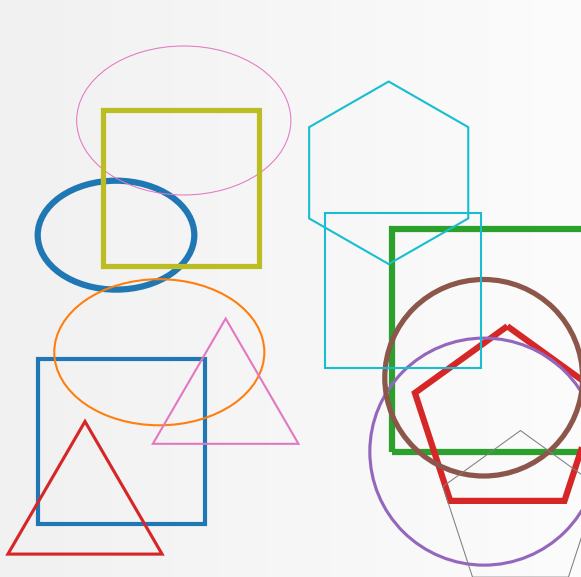[{"shape": "square", "thickness": 2, "radius": 0.72, "center": [0.209, 0.234]}, {"shape": "oval", "thickness": 3, "radius": 0.67, "center": [0.2, 0.592]}, {"shape": "oval", "thickness": 1, "radius": 0.9, "center": [0.274, 0.389]}, {"shape": "square", "thickness": 3, "radius": 0.96, "center": [0.866, 0.41]}, {"shape": "triangle", "thickness": 1.5, "radius": 0.77, "center": [0.146, 0.116]}, {"shape": "pentagon", "thickness": 3, "radius": 0.84, "center": [0.873, 0.267]}, {"shape": "circle", "thickness": 1.5, "radius": 0.98, "center": [0.833, 0.217]}, {"shape": "circle", "thickness": 2.5, "radius": 0.85, "center": [0.832, 0.345]}, {"shape": "triangle", "thickness": 1, "radius": 0.72, "center": [0.388, 0.303]}, {"shape": "oval", "thickness": 0.5, "radius": 0.92, "center": [0.316, 0.791]}, {"shape": "pentagon", "thickness": 0.5, "radius": 0.7, "center": [0.895, 0.113]}, {"shape": "square", "thickness": 2.5, "radius": 0.67, "center": [0.311, 0.674]}, {"shape": "hexagon", "thickness": 1, "radius": 0.79, "center": [0.669, 0.7]}, {"shape": "square", "thickness": 1, "radius": 0.67, "center": [0.693, 0.496]}]